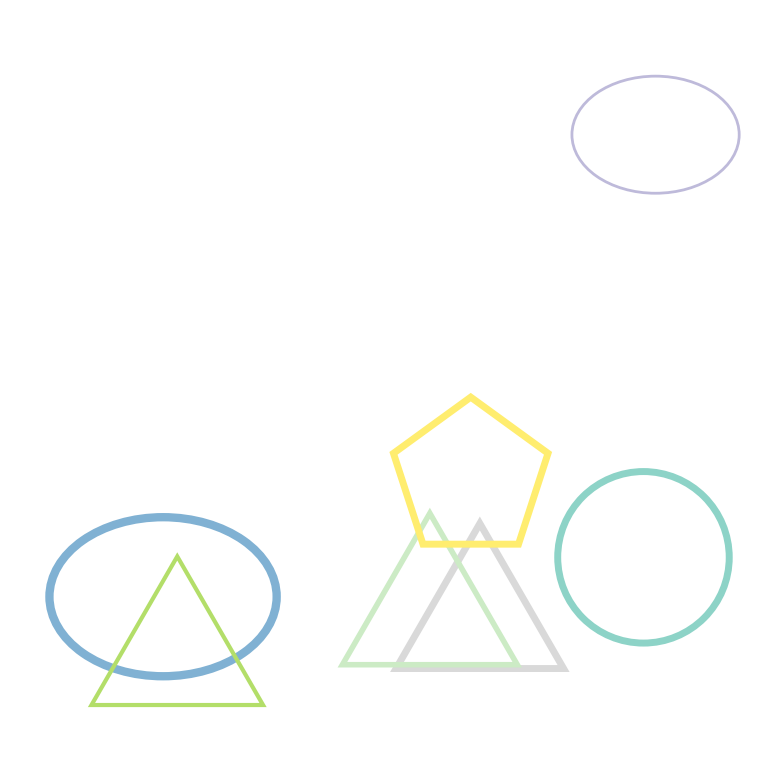[{"shape": "circle", "thickness": 2.5, "radius": 0.56, "center": [0.836, 0.276]}, {"shape": "oval", "thickness": 1, "radius": 0.54, "center": [0.851, 0.825]}, {"shape": "oval", "thickness": 3, "radius": 0.74, "center": [0.212, 0.225]}, {"shape": "triangle", "thickness": 1.5, "radius": 0.64, "center": [0.23, 0.149]}, {"shape": "triangle", "thickness": 2.5, "radius": 0.63, "center": [0.623, 0.195]}, {"shape": "triangle", "thickness": 2, "radius": 0.66, "center": [0.558, 0.202]}, {"shape": "pentagon", "thickness": 2.5, "radius": 0.53, "center": [0.611, 0.379]}]